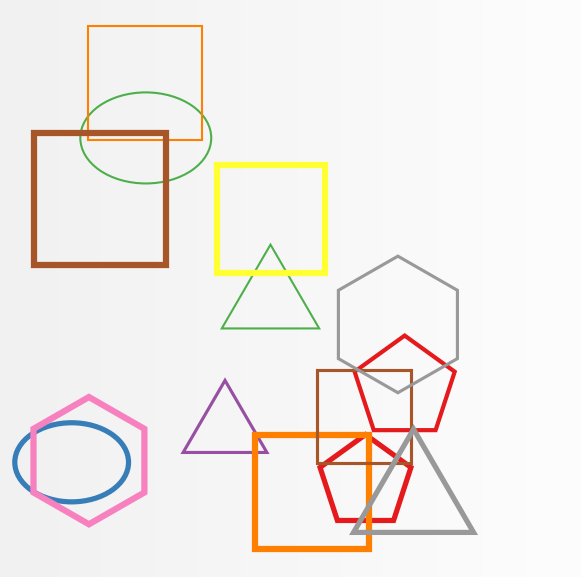[{"shape": "pentagon", "thickness": 2.5, "radius": 0.41, "center": [0.629, 0.164]}, {"shape": "pentagon", "thickness": 2, "radius": 0.45, "center": [0.696, 0.328]}, {"shape": "oval", "thickness": 2.5, "radius": 0.49, "center": [0.123, 0.199]}, {"shape": "triangle", "thickness": 1, "radius": 0.48, "center": [0.465, 0.479]}, {"shape": "oval", "thickness": 1, "radius": 0.56, "center": [0.251, 0.76]}, {"shape": "triangle", "thickness": 1.5, "radius": 0.42, "center": [0.387, 0.257]}, {"shape": "square", "thickness": 3, "radius": 0.49, "center": [0.537, 0.148]}, {"shape": "square", "thickness": 1, "radius": 0.49, "center": [0.25, 0.856]}, {"shape": "square", "thickness": 3, "radius": 0.46, "center": [0.466, 0.62]}, {"shape": "square", "thickness": 3, "radius": 0.57, "center": [0.172, 0.654]}, {"shape": "square", "thickness": 1.5, "radius": 0.41, "center": [0.626, 0.278]}, {"shape": "hexagon", "thickness": 3, "radius": 0.55, "center": [0.153, 0.201]}, {"shape": "hexagon", "thickness": 1.5, "radius": 0.59, "center": [0.685, 0.437]}, {"shape": "triangle", "thickness": 2.5, "radius": 0.6, "center": [0.712, 0.137]}]